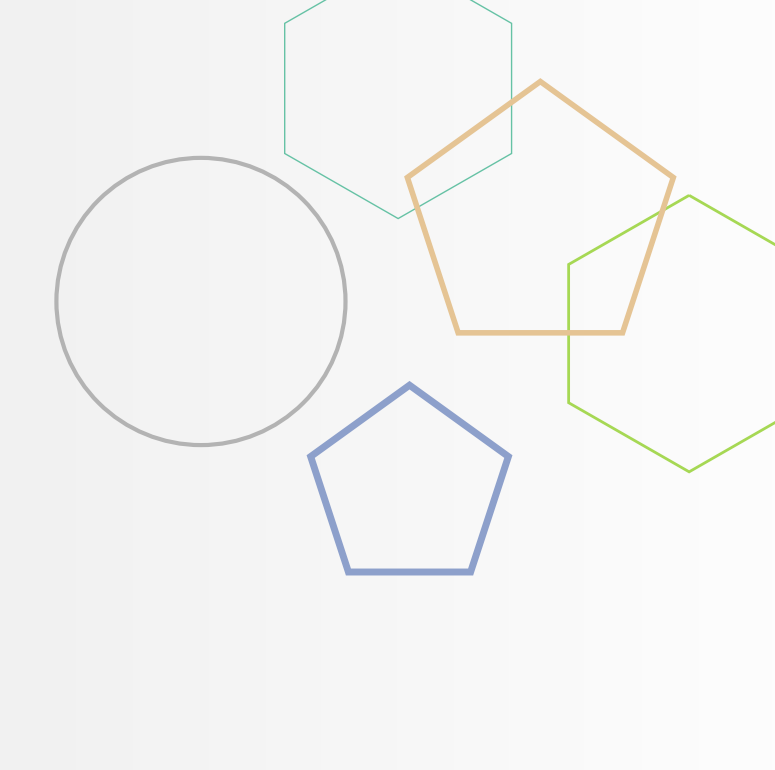[{"shape": "hexagon", "thickness": 0.5, "radius": 0.85, "center": [0.514, 0.885]}, {"shape": "pentagon", "thickness": 2.5, "radius": 0.67, "center": [0.528, 0.366]}, {"shape": "hexagon", "thickness": 1, "radius": 0.9, "center": [0.889, 0.567]}, {"shape": "pentagon", "thickness": 2, "radius": 0.9, "center": [0.697, 0.714]}, {"shape": "circle", "thickness": 1.5, "radius": 0.93, "center": [0.259, 0.608]}]